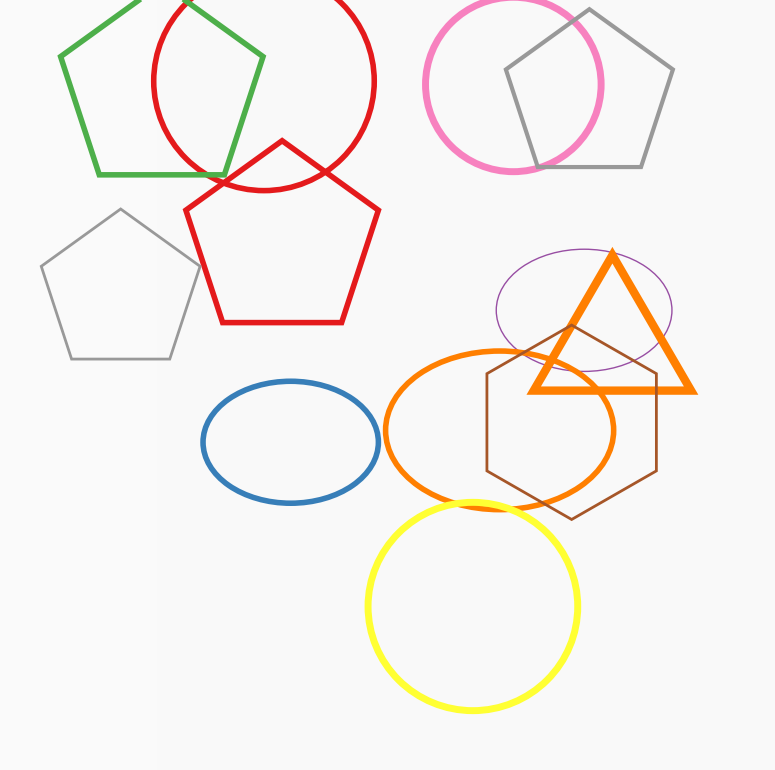[{"shape": "pentagon", "thickness": 2, "radius": 0.65, "center": [0.364, 0.687]}, {"shape": "circle", "thickness": 2, "radius": 0.71, "center": [0.341, 0.895]}, {"shape": "oval", "thickness": 2, "radius": 0.57, "center": [0.375, 0.426]}, {"shape": "pentagon", "thickness": 2, "radius": 0.69, "center": [0.209, 0.884]}, {"shape": "oval", "thickness": 0.5, "radius": 0.57, "center": [0.754, 0.597]}, {"shape": "triangle", "thickness": 3, "radius": 0.59, "center": [0.79, 0.551]}, {"shape": "oval", "thickness": 2, "radius": 0.74, "center": [0.645, 0.441]}, {"shape": "circle", "thickness": 2.5, "radius": 0.68, "center": [0.61, 0.212]}, {"shape": "hexagon", "thickness": 1, "radius": 0.63, "center": [0.738, 0.452]}, {"shape": "circle", "thickness": 2.5, "radius": 0.57, "center": [0.662, 0.89]}, {"shape": "pentagon", "thickness": 1.5, "radius": 0.57, "center": [0.761, 0.875]}, {"shape": "pentagon", "thickness": 1, "radius": 0.54, "center": [0.156, 0.621]}]